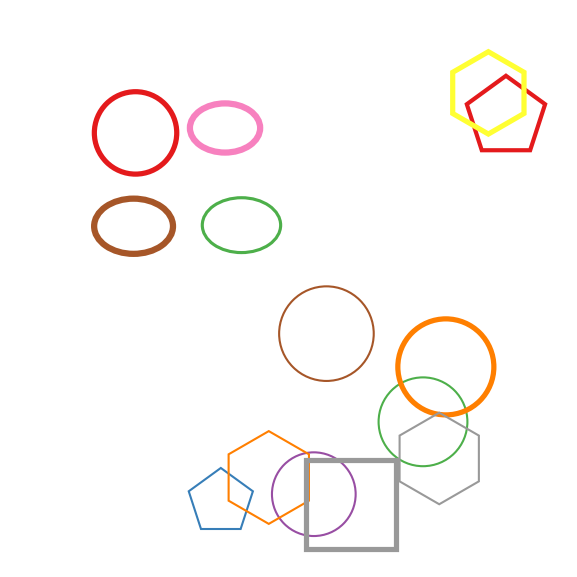[{"shape": "circle", "thickness": 2.5, "radius": 0.36, "center": [0.235, 0.769]}, {"shape": "pentagon", "thickness": 2, "radius": 0.36, "center": [0.876, 0.797]}, {"shape": "pentagon", "thickness": 1, "radius": 0.29, "center": [0.382, 0.13]}, {"shape": "circle", "thickness": 1, "radius": 0.38, "center": [0.732, 0.269]}, {"shape": "oval", "thickness": 1.5, "radius": 0.34, "center": [0.418, 0.609]}, {"shape": "circle", "thickness": 1, "radius": 0.36, "center": [0.543, 0.143]}, {"shape": "circle", "thickness": 2.5, "radius": 0.42, "center": [0.772, 0.364]}, {"shape": "hexagon", "thickness": 1, "radius": 0.4, "center": [0.465, 0.172]}, {"shape": "hexagon", "thickness": 2.5, "radius": 0.36, "center": [0.846, 0.838]}, {"shape": "oval", "thickness": 3, "radius": 0.34, "center": [0.231, 0.607]}, {"shape": "circle", "thickness": 1, "radius": 0.41, "center": [0.565, 0.421]}, {"shape": "oval", "thickness": 3, "radius": 0.3, "center": [0.39, 0.778]}, {"shape": "hexagon", "thickness": 1, "radius": 0.4, "center": [0.761, 0.205]}, {"shape": "square", "thickness": 2.5, "radius": 0.39, "center": [0.608, 0.126]}]